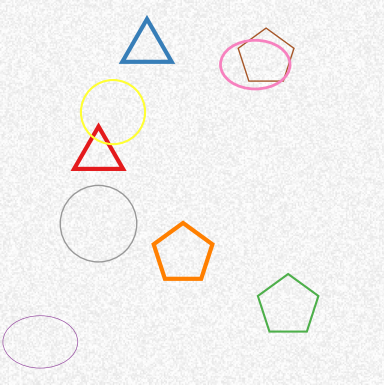[{"shape": "triangle", "thickness": 3, "radius": 0.37, "center": [0.256, 0.598]}, {"shape": "triangle", "thickness": 3, "radius": 0.37, "center": [0.382, 0.876]}, {"shape": "pentagon", "thickness": 1.5, "radius": 0.41, "center": [0.748, 0.206]}, {"shape": "oval", "thickness": 0.5, "radius": 0.49, "center": [0.105, 0.112]}, {"shape": "pentagon", "thickness": 3, "radius": 0.4, "center": [0.475, 0.341]}, {"shape": "circle", "thickness": 1.5, "radius": 0.42, "center": [0.294, 0.709]}, {"shape": "pentagon", "thickness": 1, "radius": 0.38, "center": [0.691, 0.851]}, {"shape": "oval", "thickness": 2, "radius": 0.45, "center": [0.663, 0.832]}, {"shape": "circle", "thickness": 1, "radius": 0.5, "center": [0.256, 0.419]}]